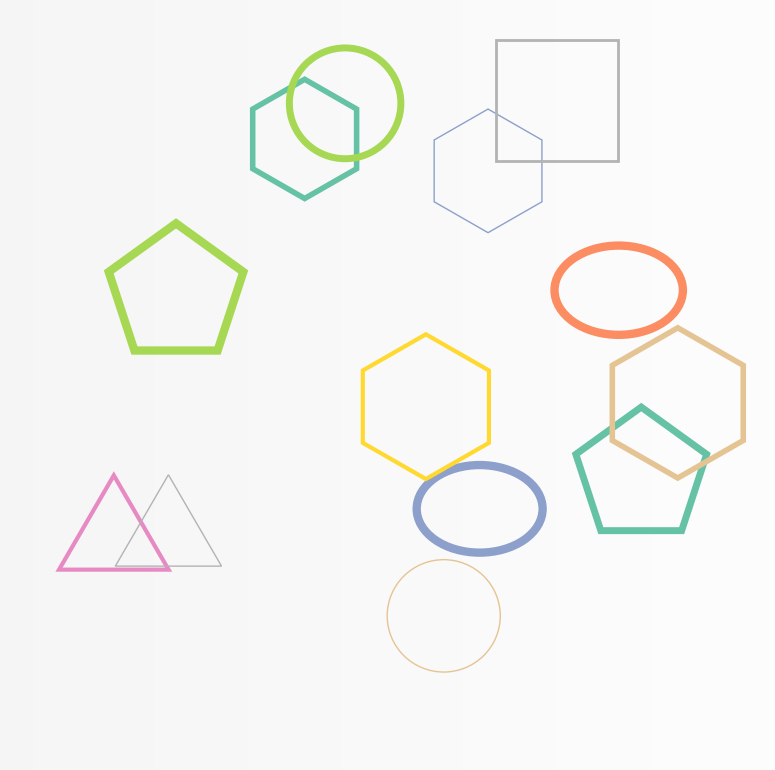[{"shape": "hexagon", "thickness": 2, "radius": 0.39, "center": [0.393, 0.82]}, {"shape": "pentagon", "thickness": 2.5, "radius": 0.44, "center": [0.827, 0.383]}, {"shape": "oval", "thickness": 3, "radius": 0.41, "center": [0.798, 0.623]}, {"shape": "hexagon", "thickness": 0.5, "radius": 0.4, "center": [0.63, 0.778]}, {"shape": "oval", "thickness": 3, "radius": 0.41, "center": [0.619, 0.339]}, {"shape": "triangle", "thickness": 1.5, "radius": 0.41, "center": [0.147, 0.301]}, {"shape": "pentagon", "thickness": 3, "radius": 0.46, "center": [0.227, 0.619]}, {"shape": "circle", "thickness": 2.5, "radius": 0.36, "center": [0.445, 0.866]}, {"shape": "hexagon", "thickness": 1.5, "radius": 0.47, "center": [0.55, 0.472]}, {"shape": "circle", "thickness": 0.5, "radius": 0.36, "center": [0.573, 0.2]}, {"shape": "hexagon", "thickness": 2, "radius": 0.49, "center": [0.875, 0.477]}, {"shape": "square", "thickness": 1, "radius": 0.39, "center": [0.719, 0.87]}, {"shape": "triangle", "thickness": 0.5, "radius": 0.4, "center": [0.217, 0.304]}]